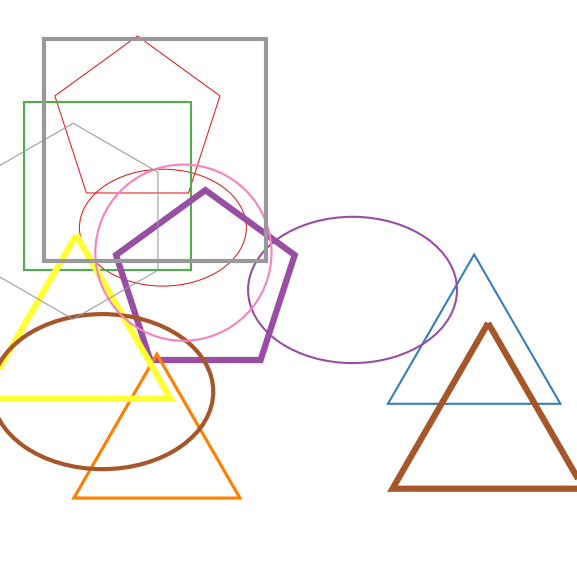[{"shape": "pentagon", "thickness": 0.5, "radius": 0.75, "center": [0.238, 0.787]}, {"shape": "oval", "thickness": 0.5, "radius": 0.72, "center": [0.282, 0.605]}, {"shape": "triangle", "thickness": 1, "radius": 0.86, "center": [0.821, 0.386]}, {"shape": "square", "thickness": 1, "radius": 0.72, "center": [0.186, 0.677]}, {"shape": "oval", "thickness": 1, "radius": 0.9, "center": [0.61, 0.497]}, {"shape": "pentagon", "thickness": 3, "radius": 0.81, "center": [0.356, 0.507]}, {"shape": "triangle", "thickness": 1.5, "radius": 0.83, "center": [0.272, 0.22]}, {"shape": "triangle", "thickness": 3, "radius": 0.95, "center": [0.132, 0.403]}, {"shape": "oval", "thickness": 2, "radius": 0.96, "center": [0.178, 0.321]}, {"shape": "triangle", "thickness": 3, "radius": 0.96, "center": [0.845, 0.248]}, {"shape": "circle", "thickness": 1, "radius": 0.76, "center": [0.318, 0.562]}, {"shape": "hexagon", "thickness": 0.5, "radius": 0.85, "center": [0.127, 0.616]}, {"shape": "square", "thickness": 2, "radius": 0.96, "center": [0.268, 0.739]}]